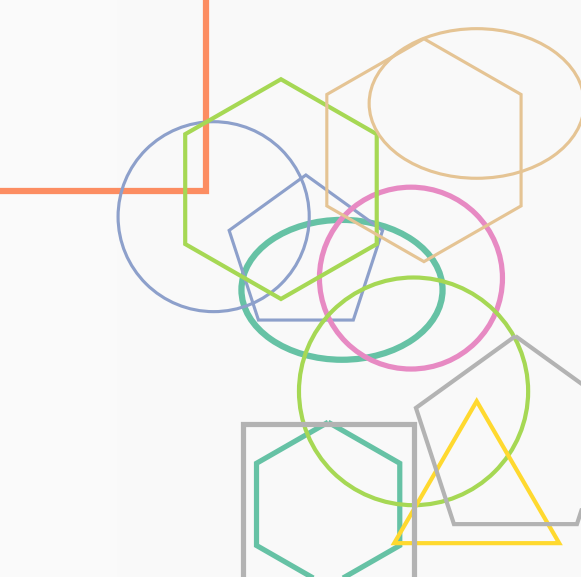[{"shape": "hexagon", "thickness": 2.5, "radius": 0.71, "center": [0.565, 0.126]}, {"shape": "oval", "thickness": 3, "radius": 0.86, "center": [0.588, 0.497]}, {"shape": "square", "thickness": 3, "radius": 0.98, "center": [0.158, 0.864]}, {"shape": "circle", "thickness": 1.5, "radius": 0.82, "center": [0.368, 0.624]}, {"shape": "pentagon", "thickness": 1.5, "radius": 0.69, "center": [0.526, 0.557]}, {"shape": "circle", "thickness": 2.5, "radius": 0.79, "center": [0.707, 0.518]}, {"shape": "circle", "thickness": 2, "radius": 0.99, "center": [0.711, 0.321]}, {"shape": "hexagon", "thickness": 2, "radius": 0.95, "center": [0.483, 0.672]}, {"shape": "triangle", "thickness": 2, "radius": 0.82, "center": [0.82, 0.141]}, {"shape": "oval", "thickness": 1.5, "radius": 0.93, "center": [0.82, 0.82]}, {"shape": "hexagon", "thickness": 1.5, "radius": 0.96, "center": [0.729, 0.739]}, {"shape": "square", "thickness": 2.5, "radius": 0.73, "center": [0.566, 0.118]}, {"shape": "pentagon", "thickness": 2, "radius": 0.9, "center": [0.887, 0.237]}]